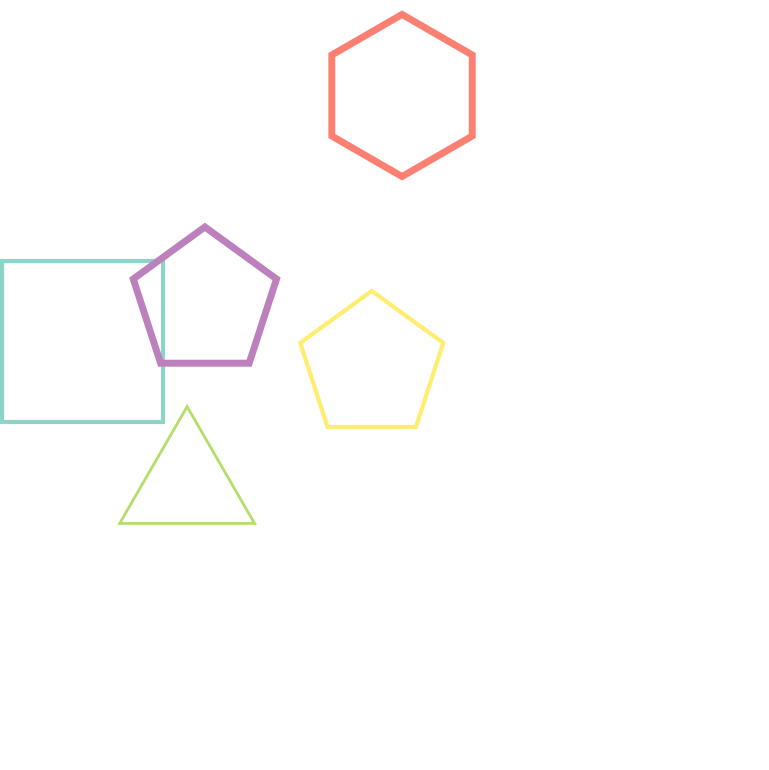[{"shape": "square", "thickness": 1.5, "radius": 0.52, "center": [0.107, 0.557]}, {"shape": "hexagon", "thickness": 2.5, "radius": 0.53, "center": [0.522, 0.876]}, {"shape": "triangle", "thickness": 1, "radius": 0.51, "center": [0.243, 0.371]}, {"shape": "pentagon", "thickness": 2.5, "radius": 0.49, "center": [0.266, 0.607]}, {"shape": "pentagon", "thickness": 1.5, "radius": 0.49, "center": [0.483, 0.525]}]